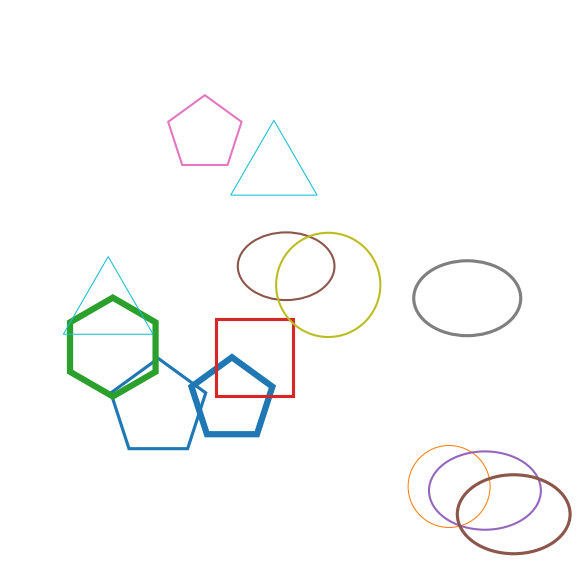[{"shape": "pentagon", "thickness": 1.5, "radius": 0.43, "center": [0.274, 0.292]}, {"shape": "pentagon", "thickness": 3, "radius": 0.37, "center": [0.402, 0.307]}, {"shape": "circle", "thickness": 0.5, "radius": 0.35, "center": [0.778, 0.157]}, {"shape": "hexagon", "thickness": 3, "radius": 0.43, "center": [0.195, 0.398]}, {"shape": "square", "thickness": 1.5, "radius": 0.33, "center": [0.441, 0.38]}, {"shape": "oval", "thickness": 1, "radius": 0.48, "center": [0.84, 0.15]}, {"shape": "oval", "thickness": 1.5, "radius": 0.49, "center": [0.89, 0.109]}, {"shape": "oval", "thickness": 1, "radius": 0.42, "center": [0.495, 0.538]}, {"shape": "pentagon", "thickness": 1, "radius": 0.33, "center": [0.355, 0.767]}, {"shape": "oval", "thickness": 1.5, "radius": 0.46, "center": [0.809, 0.483]}, {"shape": "circle", "thickness": 1, "radius": 0.45, "center": [0.568, 0.506]}, {"shape": "triangle", "thickness": 0.5, "radius": 0.45, "center": [0.187, 0.465]}, {"shape": "triangle", "thickness": 0.5, "radius": 0.43, "center": [0.474, 0.704]}]